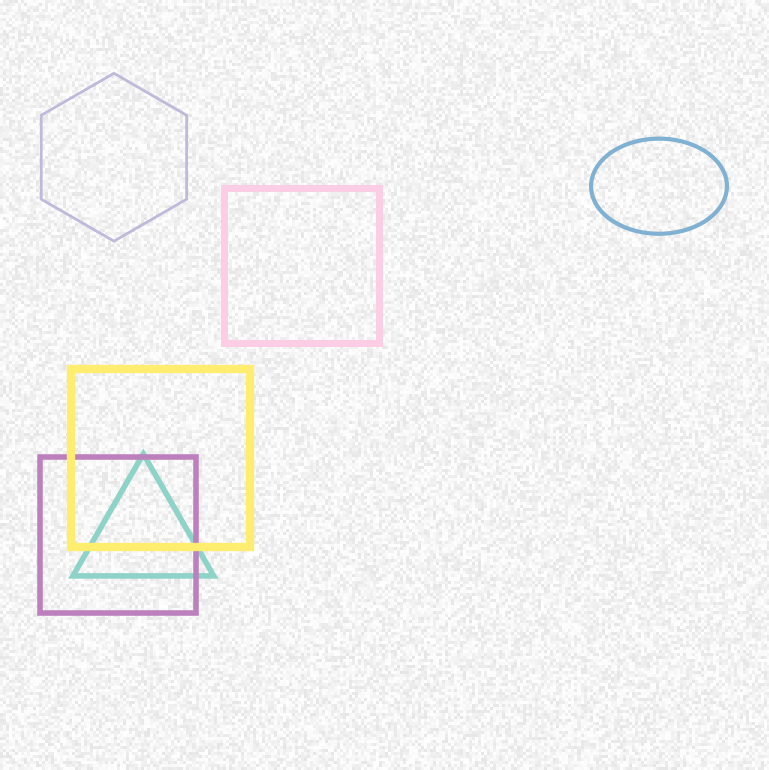[{"shape": "triangle", "thickness": 2, "radius": 0.53, "center": [0.186, 0.305]}, {"shape": "hexagon", "thickness": 1, "radius": 0.55, "center": [0.148, 0.796]}, {"shape": "oval", "thickness": 1.5, "radius": 0.44, "center": [0.856, 0.758]}, {"shape": "square", "thickness": 2.5, "radius": 0.5, "center": [0.391, 0.655]}, {"shape": "square", "thickness": 2, "radius": 0.51, "center": [0.153, 0.305]}, {"shape": "square", "thickness": 3, "radius": 0.58, "center": [0.208, 0.405]}]